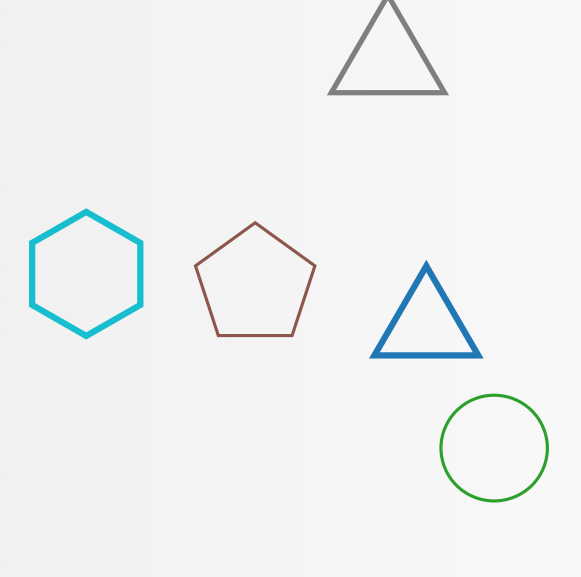[{"shape": "triangle", "thickness": 3, "radius": 0.52, "center": [0.733, 0.435]}, {"shape": "circle", "thickness": 1.5, "radius": 0.46, "center": [0.85, 0.223]}, {"shape": "pentagon", "thickness": 1.5, "radius": 0.54, "center": [0.439, 0.505]}, {"shape": "triangle", "thickness": 2.5, "radius": 0.56, "center": [0.667, 0.895]}, {"shape": "hexagon", "thickness": 3, "radius": 0.54, "center": [0.148, 0.525]}]